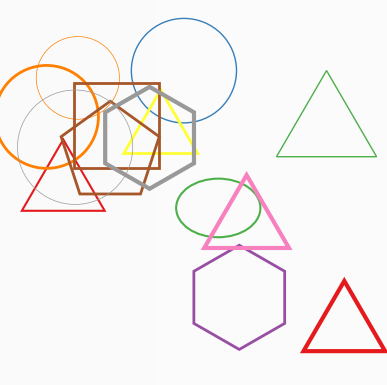[{"shape": "triangle", "thickness": 3, "radius": 0.61, "center": [0.889, 0.149]}, {"shape": "triangle", "thickness": 1.5, "radius": 0.62, "center": [0.163, 0.514]}, {"shape": "circle", "thickness": 1, "radius": 0.68, "center": [0.475, 0.817]}, {"shape": "oval", "thickness": 1.5, "radius": 0.54, "center": [0.563, 0.46]}, {"shape": "triangle", "thickness": 1, "radius": 0.75, "center": [0.843, 0.668]}, {"shape": "hexagon", "thickness": 2, "radius": 0.68, "center": [0.617, 0.228]}, {"shape": "circle", "thickness": 0.5, "radius": 0.54, "center": [0.201, 0.798]}, {"shape": "circle", "thickness": 2, "radius": 0.67, "center": [0.12, 0.696]}, {"shape": "triangle", "thickness": 2, "radius": 0.55, "center": [0.415, 0.656]}, {"shape": "square", "thickness": 2, "radius": 0.55, "center": [0.301, 0.674]}, {"shape": "pentagon", "thickness": 2, "radius": 0.67, "center": [0.284, 0.604]}, {"shape": "triangle", "thickness": 3, "radius": 0.63, "center": [0.636, 0.419]}, {"shape": "hexagon", "thickness": 3, "radius": 0.66, "center": [0.386, 0.642]}, {"shape": "circle", "thickness": 0.5, "radius": 0.74, "center": [0.194, 0.618]}]